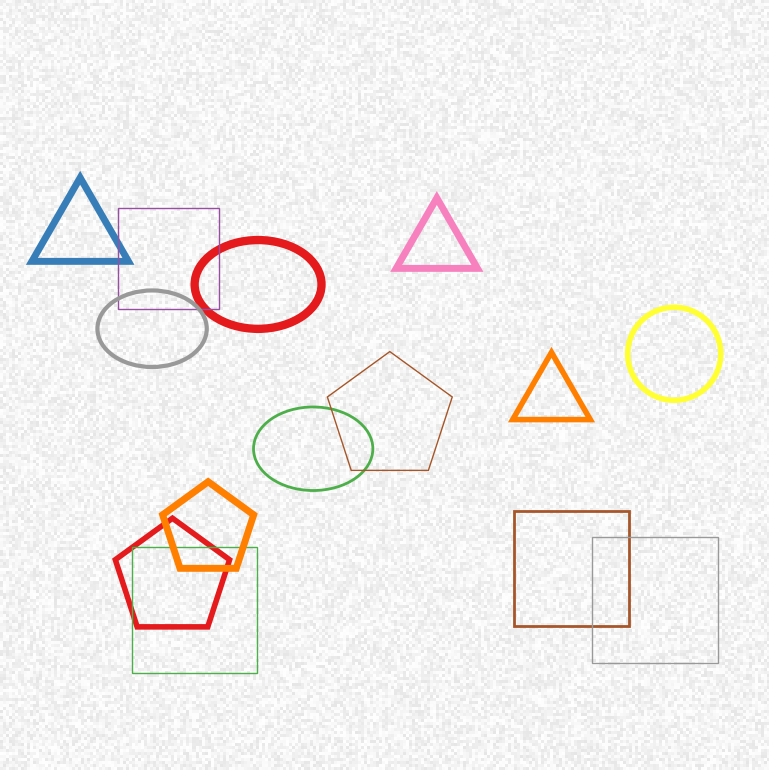[{"shape": "oval", "thickness": 3, "radius": 0.41, "center": [0.335, 0.631]}, {"shape": "pentagon", "thickness": 2, "radius": 0.39, "center": [0.224, 0.249]}, {"shape": "triangle", "thickness": 2.5, "radius": 0.36, "center": [0.104, 0.697]}, {"shape": "square", "thickness": 0.5, "radius": 0.41, "center": [0.253, 0.208]}, {"shape": "oval", "thickness": 1, "radius": 0.39, "center": [0.407, 0.417]}, {"shape": "square", "thickness": 0.5, "radius": 0.33, "center": [0.219, 0.664]}, {"shape": "pentagon", "thickness": 2.5, "radius": 0.31, "center": [0.27, 0.312]}, {"shape": "triangle", "thickness": 2, "radius": 0.29, "center": [0.716, 0.484]}, {"shape": "circle", "thickness": 2, "radius": 0.3, "center": [0.876, 0.541]}, {"shape": "pentagon", "thickness": 0.5, "radius": 0.43, "center": [0.506, 0.458]}, {"shape": "square", "thickness": 1, "radius": 0.37, "center": [0.742, 0.261]}, {"shape": "triangle", "thickness": 2.5, "radius": 0.3, "center": [0.567, 0.682]}, {"shape": "square", "thickness": 0.5, "radius": 0.41, "center": [0.851, 0.22]}, {"shape": "oval", "thickness": 1.5, "radius": 0.35, "center": [0.198, 0.573]}]